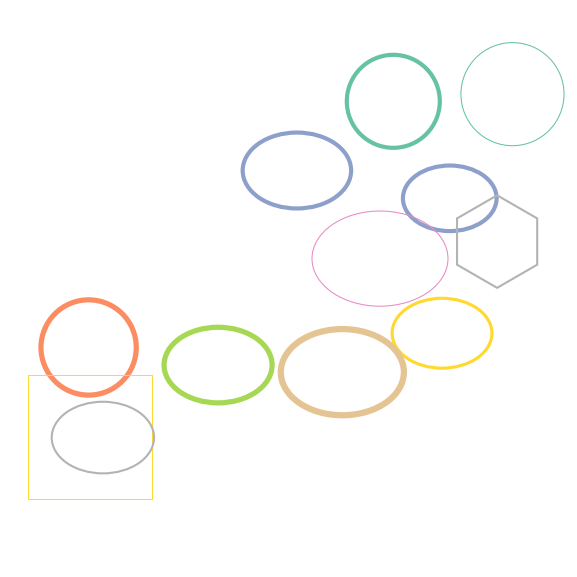[{"shape": "circle", "thickness": 0.5, "radius": 0.45, "center": [0.887, 0.836]}, {"shape": "circle", "thickness": 2, "radius": 0.4, "center": [0.681, 0.824]}, {"shape": "circle", "thickness": 2.5, "radius": 0.41, "center": [0.153, 0.397]}, {"shape": "oval", "thickness": 2, "radius": 0.47, "center": [0.514, 0.704]}, {"shape": "oval", "thickness": 2, "radius": 0.41, "center": [0.779, 0.656]}, {"shape": "oval", "thickness": 0.5, "radius": 0.59, "center": [0.658, 0.551]}, {"shape": "oval", "thickness": 2.5, "radius": 0.47, "center": [0.378, 0.367]}, {"shape": "oval", "thickness": 1.5, "radius": 0.43, "center": [0.765, 0.422]}, {"shape": "square", "thickness": 0.5, "radius": 0.54, "center": [0.156, 0.243]}, {"shape": "oval", "thickness": 3, "radius": 0.53, "center": [0.593, 0.355]}, {"shape": "hexagon", "thickness": 1, "radius": 0.4, "center": [0.861, 0.581]}, {"shape": "oval", "thickness": 1, "radius": 0.44, "center": [0.178, 0.241]}]